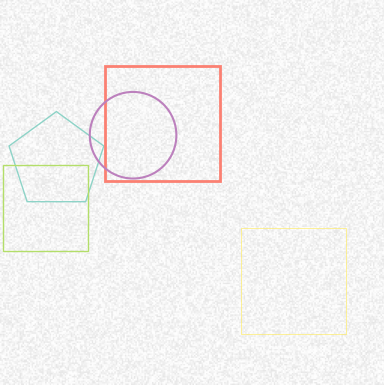[{"shape": "pentagon", "thickness": 1, "radius": 0.65, "center": [0.146, 0.581]}, {"shape": "square", "thickness": 2, "radius": 0.75, "center": [0.423, 0.679]}, {"shape": "square", "thickness": 1, "radius": 0.55, "center": [0.118, 0.459]}, {"shape": "circle", "thickness": 1.5, "radius": 0.56, "center": [0.346, 0.649]}, {"shape": "square", "thickness": 0.5, "radius": 0.69, "center": [0.762, 0.27]}]